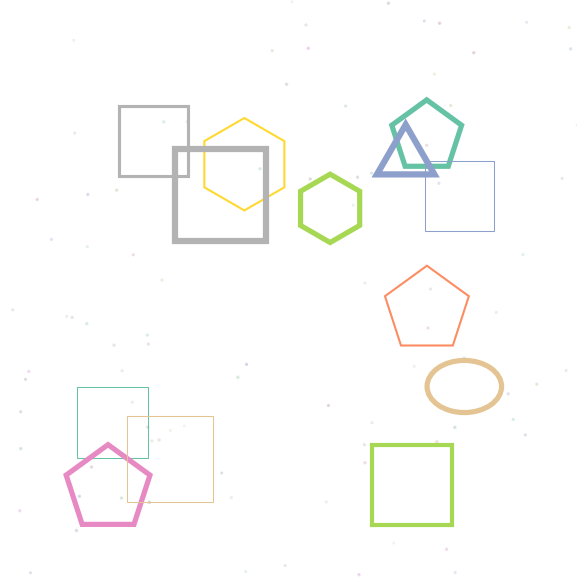[{"shape": "square", "thickness": 0.5, "radius": 0.31, "center": [0.196, 0.268]}, {"shape": "pentagon", "thickness": 2.5, "radius": 0.32, "center": [0.739, 0.763]}, {"shape": "pentagon", "thickness": 1, "radius": 0.38, "center": [0.739, 0.463]}, {"shape": "square", "thickness": 0.5, "radius": 0.3, "center": [0.796, 0.66]}, {"shape": "triangle", "thickness": 3, "radius": 0.29, "center": [0.702, 0.726]}, {"shape": "pentagon", "thickness": 2.5, "radius": 0.38, "center": [0.187, 0.153]}, {"shape": "square", "thickness": 2, "radius": 0.35, "center": [0.713, 0.159]}, {"shape": "hexagon", "thickness": 2.5, "radius": 0.3, "center": [0.572, 0.638]}, {"shape": "hexagon", "thickness": 1, "radius": 0.4, "center": [0.423, 0.715]}, {"shape": "oval", "thickness": 2.5, "radius": 0.32, "center": [0.804, 0.33]}, {"shape": "square", "thickness": 0.5, "radius": 0.37, "center": [0.295, 0.205]}, {"shape": "square", "thickness": 1.5, "radius": 0.3, "center": [0.266, 0.755]}, {"shape": "square", "thickness": 3, "radius": 0.4, "center": [0.382, 0.661]}]